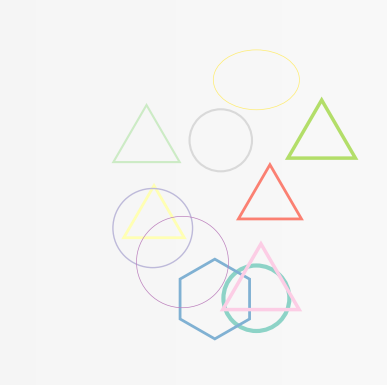[{"shape": "circle", "thickness": 3, "radius": 0.43, "center": [0.662, 0.225]}, {"shape": "triangle", "thickness": 2, "radius": 0.45, "center": [0.397, 0.428]}, {"shape": "circle", "thickness": 1, "radius": 0.51, "center": [0.394, 0.408]}, {"shape": "triangle", "thickness": 2, "radius": 0.47, "center": [0.697, 0.478]}, {"shape": "hexagon", "thickness": 2, "radius": 0.52, "center": [0.554, 0.223]}, {"shape": "triangle", "thickness": 2.5, "radius": 0.5, "center": [0.83, 0.64]}, {"shape": "triangle", "thickness": 2.5, "radius": 0.57, "center": [0.673, 0.253]}, {"shape": "circle", "thickness": 1.5, "radius": 0.4, "center": [0.57, 0.636]}, {"shape": "circle", "thickness": 0.5, "radius": 0.59, "center": [0.471, 0.319]}, {"shape": "triangle", "thickness": 1.5, "radius": 0.49, "center": [0.378, 0.628]}, {"shape": "oval", "thickness": 0.5, "radius": 0.56, "center": [0.662, 0.793]}]